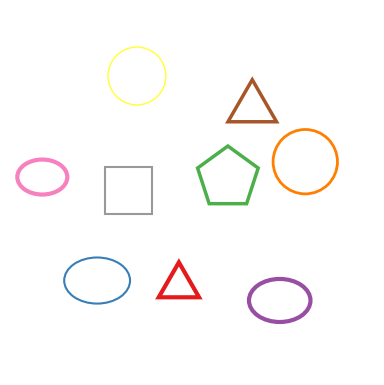[{"shape": "triangle", "thickness": 3, "radius": 0.3, "center": [0.465, 0.258]}, {"shape": "oval", "thickness": 1.5, "radius": 0.43, "center": [0.252, 0.271]}, {"shape": "pentagon", "thickness": 2.5, "radius": 0.41, "center": [0.592, 0.538]}, {"shape": "oval", "thickness": 3, "radius": 0.4, "center": [0.727, 0.22]}, {"shape": "circle", "thickness": 2, "radius": 0.42, "center": [0.793, 0.58]}, {"shape": "circle", "thickness": 1, "radius": 0.38, "center": [0.356, 0.803]}, {"shape": "triangle", "thickness": 2.5, "radius": 0.36, "center": [0.655, 0.72]}, {"shape": "oval", "thickness": 3, "radius": 0.32, "center": [0.11, 0.54]}, {"shape": "square", "thickness": 1.5, "radius": 0.3, "center": [0.333, 0.506]}]